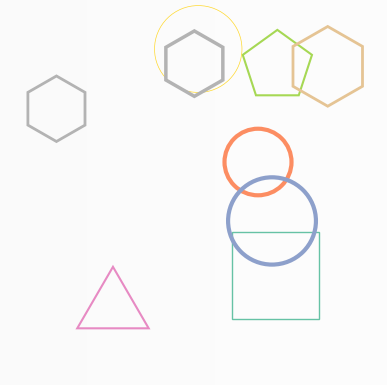[{"shape": "square", "thickness": 1, "radius": 0.56, "center": [0.71, 0.285]}, {"shape": "circle", "thickness": 3, "radius": 0.43, "center": [0.666, 0.579]}, {"shape": "circle", "thickness": 3, "radius": 0.57, "center": [0.702, 0.426]}, {"shape": "triangle", "thickness": 1.5, "radius": 0.53, "center": [0.292, 0.2]}, {"shape": "pentagon", "thickness": 1.5, "radius": 0.47, "center": [0.716, 0.828]}, {"shape": "circle", "thickness": 0.5, "radius": 0.56, "center": [0.512, 0.873]}, {"shape": "hexagon", "thickness": 2, "radius": 0.52, "center": [0.846, 0.828]}, {"shape": "hexagon", "thickness": 2, "radius": 0.43, "center": [0.146, 0.718]}, {"shape": "hexagon", "thickness": 2.5, "radius": 0.42, "center": [0.502, 0.835]}]